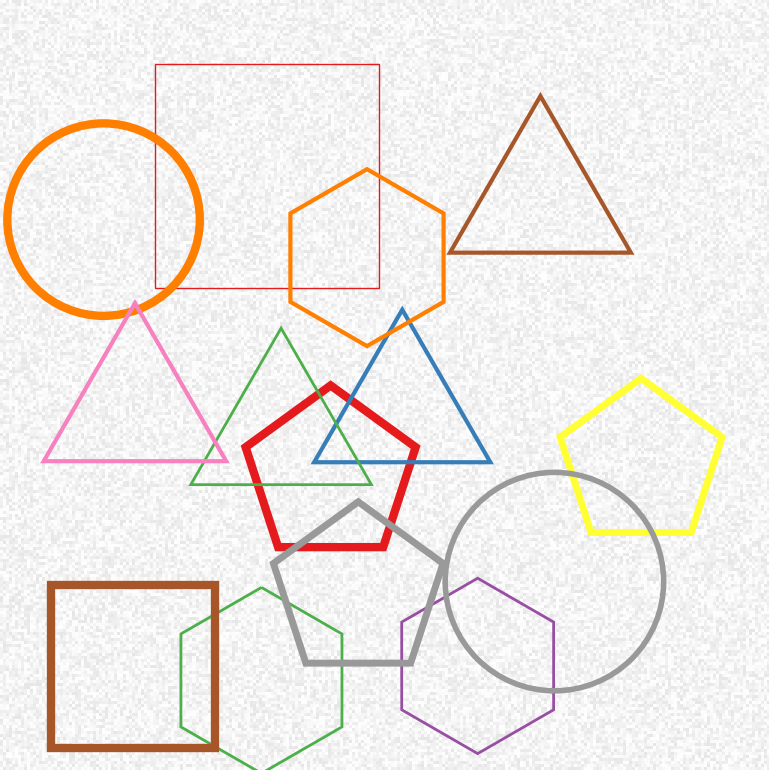[{"shape": "square", "thickness": 0.5, "radius": 0.73, "center": [0.347, 0.771]}, {"shape": "pentagon", "thickness": 3, "radius": 0.58, "center": [0.429, 0.383]}, {"shape": "triangle", "thickness": 1.5, "radius": 0.66, "center": [0.522, 0.466]}, {"shape": "hexagon", "thickness": 1, "radius": 0.6, "center": [0.34, 0.116]}, {"shape": "triangle", "thickness": 1, "radius": 0.68, "center": [0.365, 0.438]}, {"shape": "hexagon", "thickness": 1, "radius": 0.57, "center": [0.62, 0.135]}, {"shape": "hexagon", "thickness": 1.5, "radius": 0.57, "center": [0.477, 0.665]}, {"shape": "circle", "thickness": 3, "radius": 0.62, "center": [0.134, 0.715]}, {"shape": "pentagon", "thickness": 2.5, "radius": 0.55, "center": [0.833, 0.398]}, {"shape": "triangle", "thickness": 1.5, "radius": 0.68, "center": [0.702, 0.74]}, {"shape": "square", "thickness": 3, "radius": 0.53, "center": [0.173, 0.134]}, {"shape": "triangle", "thickness": 1.5, "radius": 0.68, "center": [0.175, 0.469]}, {"shape": "circle", "thickness": 2, "radius": 0.71, "center": [0.72, 0.245]}, {"shape": "pentagon", "thickness": 2.5, "radius": 0.58, "center": [0.465, 0.232]}]